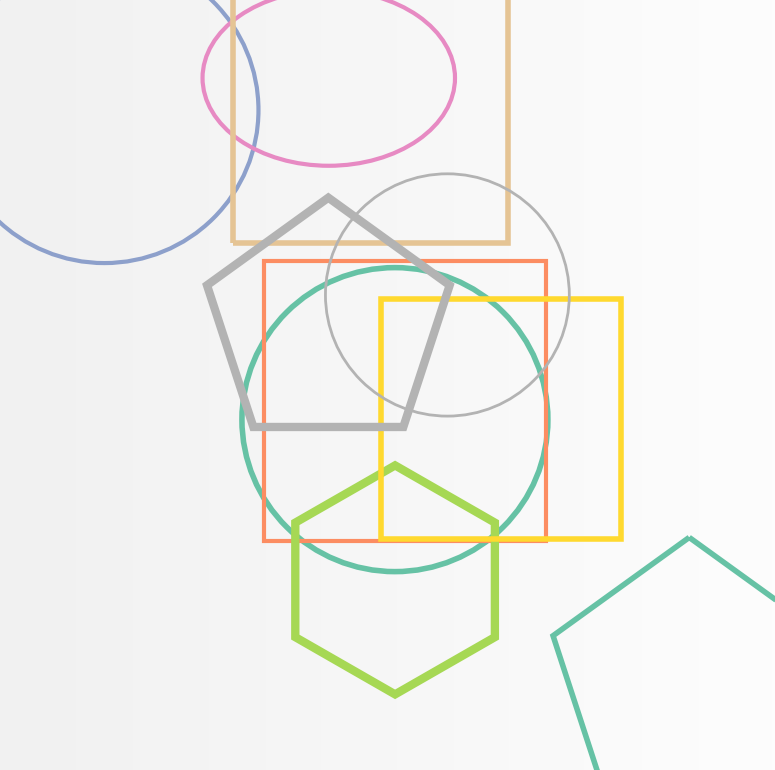[{"shape": "circle", "thickness": 2, "radius": 0.99, "center": [0.51, 0.455]}, {"shape": "pentagon", "thickness": 2, "radius": 0.92, "center": [0.889, 0.117]}, {"shape": "square", "thickness": 1.5, "radius": 0.91, "center": [0.523, 0.479]}, {"shape": "circle", "thickness": 1.5, "radius": 0.99, "center": [0.135, 0.857]}, {"shape": "oval", "thickness": 1.5, "radius": 0.81, "center": [0.424, 0.899]}, {"shape": "hexagon", "thickness": 3, "radius": 0.74, "center": [0.51, 0.247]}, {"shape": "square", "thickness": 2, "radius": 0.78, "center": [0.646, 0.456]}, {"shape": "square", "thickness": 2, "radius": 0.88, "center": [0.478, 0.861]}, {"shape": "pentagon", "thickness": 3, "radius": 0.82, "center": [0.424, 0.579]}, {"shape": "circle", "thickness": 1, "radius": 0.79, "center": [0.577, 0.617]}]